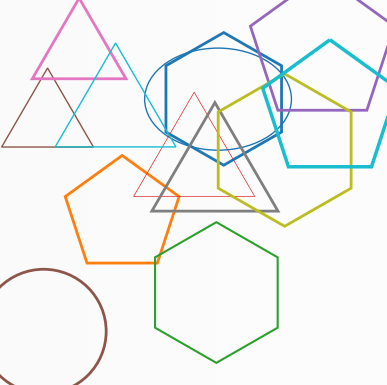[{"shape": "hexagon", "thickness": 2, "radius": 0.86, "center": [0.577, 0.743]}, {"shape": "oval", "thickness": 1, "radius": 0.95, "center": [0.563, 0.742]}, {"shape": "pentagon", "thickness": 2, "radius": 0.77, "center": [0.315, 0.442]}, {"shape": "hexagon", "thickness": 1.5, "radius": 0.91, "center": [0.558, 0.24]}, {"shape": "triangle", "thickness": 0.5, "radius": 0.9, "center": [0.501, 0.58]}, {"shape": "pentagon", "thickness": 2, "radius": 0.98, "center": [0.832, 0.872]}, {"shape": "triangle", "thickness": 1, "radius": 0.68, "center": [0.123, 0.687]}, {"shape": "circle", "thickness": 2, "radius": 0.81, "center": [0.113, 0.139]}, {"shape": "triangle", "thickness": 2, "radius": 0.7, "center": [0.204, 0.865]}, {"shape": "triangle", "thickness": 2, "radius": 0.94, "center": [0.555, 0.546]}, {"shape": "hexagon", "thickness": 2, "radius": 0.99, "center": [0.735, 0.61]}, {"shape": "pentagon", "thickness": 2.5, "radius": 0.91, "center": [0.851, 0.714]}, {"shape": "triangle", "thickness": 1, "radius": 0.9, "center": [0.298, 0.708]}]